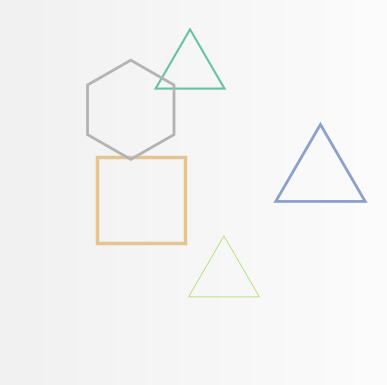[{"shape": "triangle", "thickness": 1.5, "radius": 0.51, "center": [0.49, 0.821]}, {"shape": "triangle", "thickness": 2, "radius": 0.67, "center": [0.827, 0.543]}, {"shape": "triangle", "thickness": 0.5, "radius": 0.53, "center": [0.578, 0.282]}, {"shape": "square", "thickness": 2.5, "radius": 0.56, "center": [0.364, 0.481]}, {"shape": "hexagon", "thickness": 2, "radius": 0.64, "center": [0.337, 0.715]}]